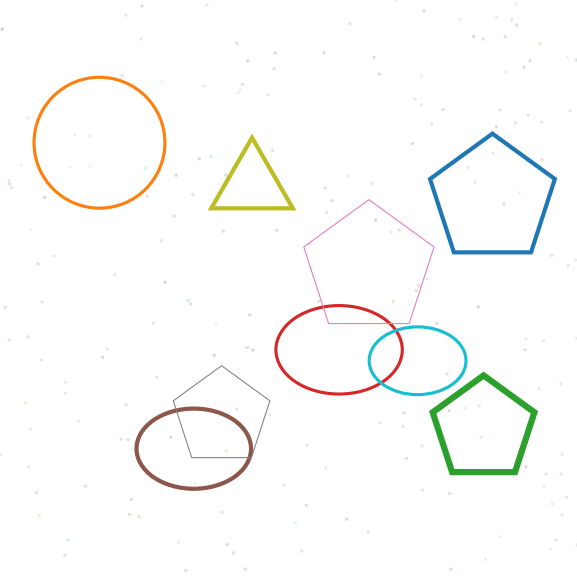[{"shape": "pentagon", "thickness": 2, "radius": 0.57, "center": [0.853, 0.654]}, {"shape": "circle", "thickness": 1.5, "radius": 0.57, "center": [0.172, 0.752]}, {"shape": "pentagon", "thickness": 3, "radius": 0.46, "center": [0.837, 0.257]}, {"shape": "oval", "thickness": 1.5, "radius": 0.55, "center": [0.587, 0.393]}, {"shape": "oval", "thickness": 2, "radius": 0.5, "center": [0.336, 0.222]}, {"shape": "pentagon", "thickness": 0.5, "radius": 0.59, "center": [0.639, 0.535]}, {"shape": "pentagon", "thickness": 0.5, "radius": 0.44, "center": [0.384, 0.278]}, {"shape": "triangle", "thickness": 2, "radius": 0.41, "center": [0.436, 0.679]}, {"shape": "oval", "thickness": 1.5, "radius": 0.42, "center": [0.723, 0.374]}]